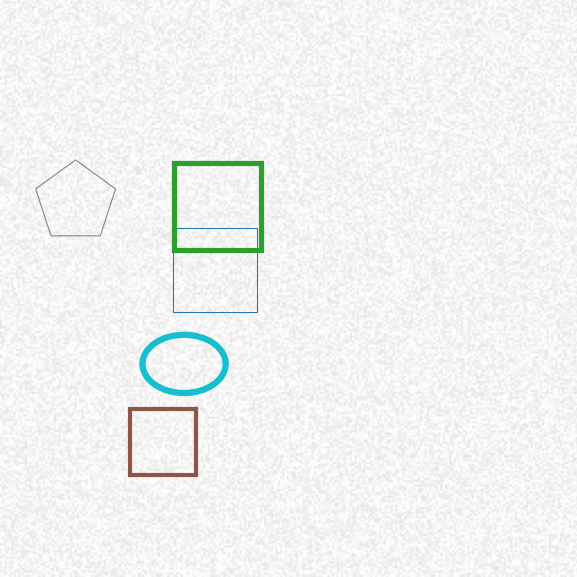[{"shape": "square", "thickness": 0.5, "radius": 0.36, "center": [0.372, 0.531]}, {"shape": "square", "thickness": 2.5, "radius": 0.38, "center": [0.377, 0.642]}, {"shape": "square", "thickness": 2, "radius": 0.29, "center": [0.282, 0.234]}, {"shape": "pentagon", "thickness": 0.5, "radius": 0.36, "center": [0.131, 0.65]}, {"shape": "oval", "thickness": 3, "radius": 0.36, "center": [0.319, 0.369]}]